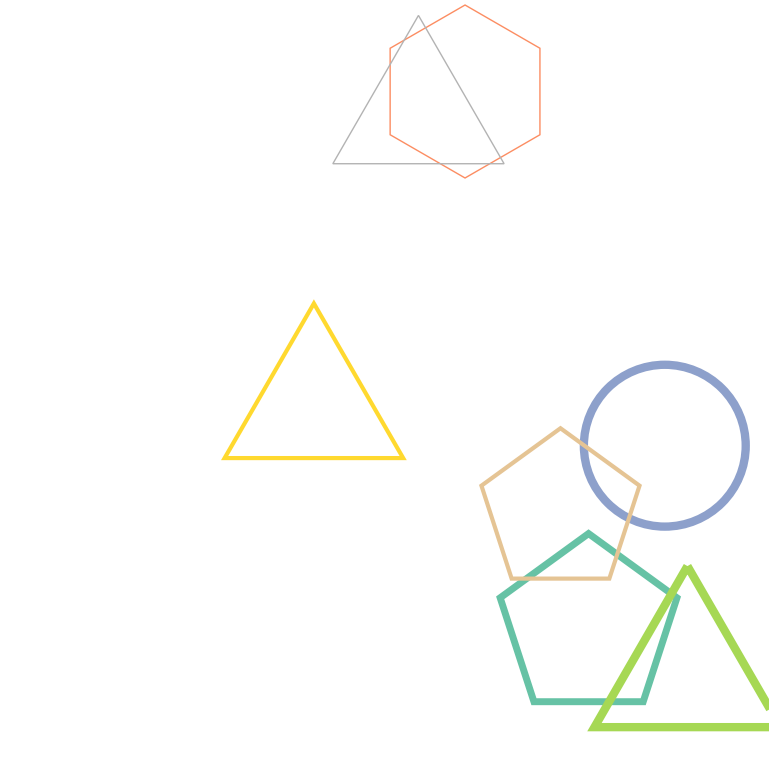[{"shape": "pentagon", "thickness": 2.5, "radius": 0.6, "center": [0.764, 0.186]}, {"shape": "hexagon", "thickness": 0.5, "radius": 0.56, "center": [0.604, 0.881]}, {"shape": "circle", "thickness": 3, "radius": 0.53, "center": [0.863, 0.421]}, {"shape": "triangle", "thickness": 3, "radius": 0.7, "center": [0.893, 0.125]}, {"shape": "triangle", "thickness": 1.5, "radius": 0.67, "center": [0.408, 0.472]}, {"shape": "pentagon", "thickness": 1.5, "radius": 0.54, "center": [0.728, 0.336]}, {"shape": "triangle", "thickness": 0.5, "radius": 0.64, "center": [0.543, 0.852]}]